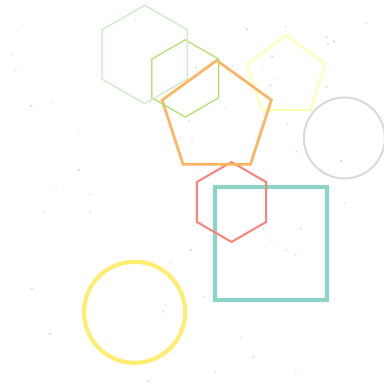[{"shape": "square", "thickness": 3, "radius": 0.73, "center": [0.704, 0.368]}, {"shape": "pentagon", "thickness": 1.5, "radius": 0.53, "center": [0.743, 0.801]}, {"shape": "hexagon", "thickness": 1.5, "radius": 0.52, "center": [0.601, 0.475]}, {"shape": "pentagon", "thickness": 2, "radius": 0.75, "center": [0.563, 0.694]}, {"shape": "hexagon", "thickness": 1, "radius": 0.5, "center": [0.481, 0.796]}, {"shape": "circle", "thickness": 1.5, "radius": 0.53, "center": [0.895, 0.642]}, {"shape": "hexagon", "thickness": 1, "radius": 0.64, "center": [0.376, 0.859]}, {"shape": "circle", "thickness": 3, "radius": 0.66, "center": [0.35, 0.189]}]